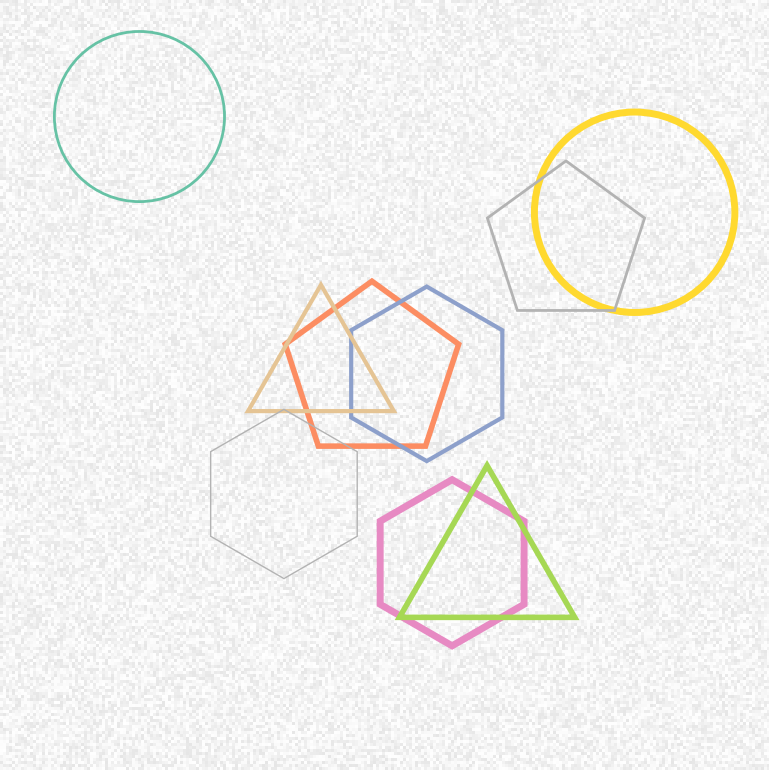[{"shape": "circle", "thickness": 1, "radius": 0.55, "center": [0.181, 0.849]}, {"shape": "pentagon", "thickness": 2, "radius": 0.59, "center": [0.483, 0.516]}, {"shape": "hexagon", "thickness": 1.5, "radius": 0.57, "center": [0.554, 0.514]}, {"shape": "hexagon", "thickness": 2.5, "radius": 0.54, "center": [0.587, 0.269]}, {"shape": "triangle", "thickness": 2, "radius": 0.66, "center": [0.633, 0.264]}, {"shape": "circle", "thickness": 2.5, "radius": 0.65, "center": [0.824, 0.724]}, {"shape": "triangle", "thickness": 1.5, "radius": 0.55, "center": [0.417, 0.521]}, {"shape": "pentagon", "thickness": 1, "radius": 0.54, "center": [0.735, 0.684]}, {"shape": "hexagon", "thickness": 0.5, "radius": 0.55, "center": [0.369, 0.358]}]